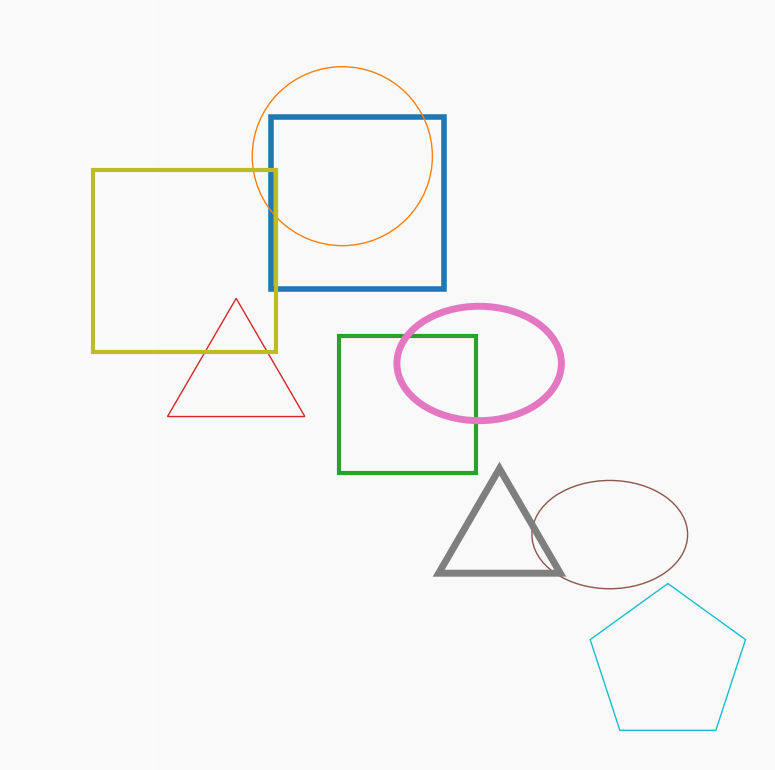[{"shape": "square", "thickness": 2, "radius": 0.56, "center": [0.461, 0.736]}, {"shape": "circle", "thickness": 0.5, "radius": 0.58, "center": [0.442, 0.797]}, {"shape": "square", "thickness": 1.5, "radius": 0.44, "center": [0.526, 0.475]}, {"shape": "triangle", "thickness": 0.5, "radius": 0.51, "center": [0.305, 0.51]}, {"shape": "oval", "thickness": 0.5, "radius": 0.5, "center": [0.787, 0.306]}, {"shape": "oval", "thickness": 2.5, "radius": 0.53, "center": [0.618, 0.528]}, {"shape": "triangle", "thickness": 2.5, "radius": 0.45, "center": [0.644, 0.301]}, {"shape": "square", "thickness": 1.5, "radius": 0.59, "center": [0.238, 0.661]}, {"shape": "pentagon", "thickness": 0.5, "radius": 0.53, "center": [0.862, 0.137]}]